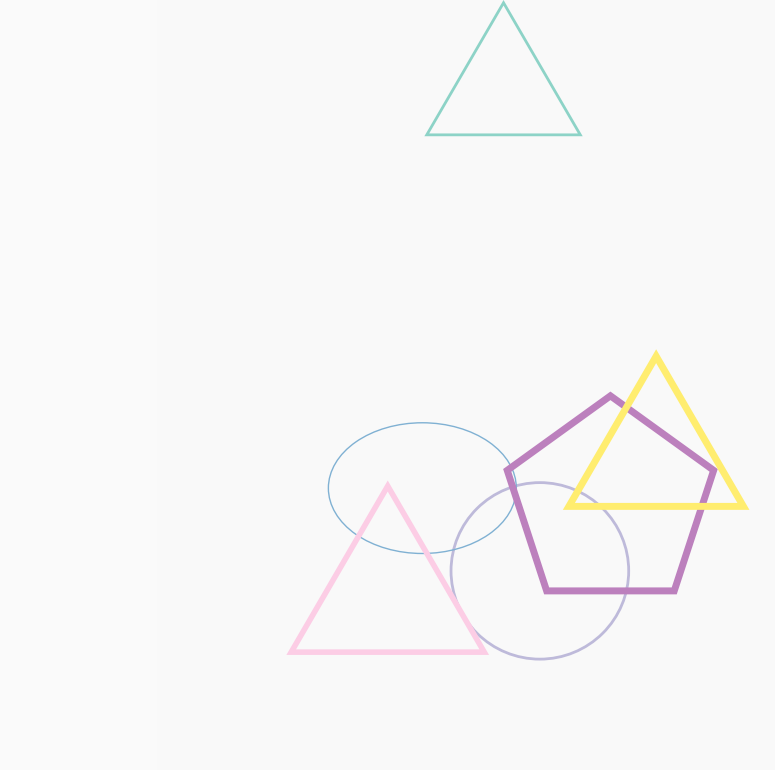[{"shape": "triangle", "thickness": 1, "radius": 0.57, "center": [0.65, 0.882]}, {"shape": "circle", "thickness": 1, "radius": 0.57, "center": [0.697, 0.259]}, {"shape": "oval", "thickness": 0.5, "radius": 0.61, "center": [0.545, 0.366]}, {"shape": "triangle", "thickness": 2, "radius": 0.72, "center": [0.5, 0.225]}, {"shape": "pentagon", "thickness": 2.5, "radius": 0.7, "center": [0.788, 0.346]}, {"shape": "triangle", "thickness": 2.5, "radius": 0.65, "center": [0.847, 0.407]}]